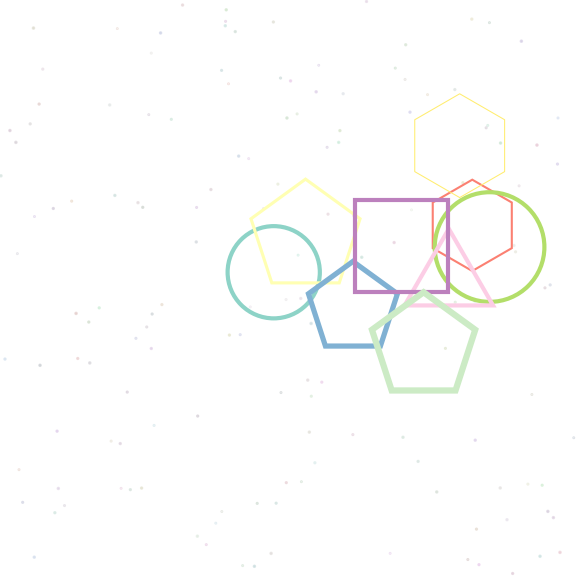[{"shape": "circle", "thickness": 2, "radius": 0.4, "center": [0.474, 0.528]}, {"shape": "pentagon", "thickness": 1.5, "radius": 0.5, "center": [0.529, 0.59]}, {"shape": "hexagon", "thickness": 1, "radius": 0.4, "center": [0.818, 0.609]}, {"shape": "pentagon", "thickness": 2.5, "radius": 0.4, "center": [0.611, 0.465]}, {"shape": "circle", "thickness": 2, "radius": 0.47, "center": [0.848, 0.571]}, {"shape": "triangle", "thickness": 2, "radius": 0.44, "center": [0.777, 0.514]}, {"shape": "square", "thickness": 2, "radius": 0.4, "center": [0.695, 0.573]}, {"shape": "pentagon", "thickness": 3, "radius": 0.47, "center": [0.734, 0.399]}, {"shape": "hexagon", "thickness": 0.5, "radius": 0.45, "center": [0.796, 0.747]}]